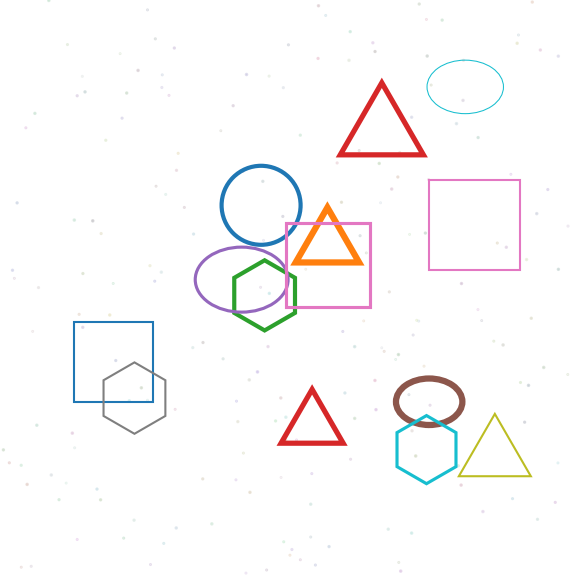[{"shape": "square", "thickness": 1, "radius": 0.34, "center": [0.196, 0.372]}, {"shape": "circle", "thickness": 2, "radius": 0.34, "center": [0.452, 0.644]}, {"shape": "triangle", "thickness": 3, "radius": 0.32, "center": [0.567, 0.576]}, {"shape": "hexagon", "thickness": 2, "radius": 0.3, "center": [0.458, 0.488]}, {"shape": "triangle", "thickness": 2.5, "radius": 0.31, "center": [0.54, 0.263]}, {"shape": "triangle", "thickness": 2.5, "radius": 0.42, "center": [0.661, 0.773]}, {"shape": "oval", "thickness": 1.5, "radius": 0.4, "center": [0.418, 0.515]}, {"shape": "oval", "thickness": 3, "radius": 0.29, "center": [0.743, 0.303]}, {"shape": "square", "thickness": 1.5, "radius": 0.36, "center": [0.568, 0.54]}, {"shape": "square", "thickness": 1, "radius": 0.39, "center": [0.822, 0.609]}, {"shape": "hexagon", "thickness": 1, "radius": 0.31, "center": [0.233, 0.31]}, {"shape": "triangle", "thickness": 1, "radius": 0.36, "center": [0.857, 0.21]}, {"shape": "hexagon", "thickness": 1.5, "radius": 0.29, "center": [0.739, 0.221]}, {"shape": "oval", "thickness": 0.5, "radius": 0.33, "center": [0.806, 0.849]}]